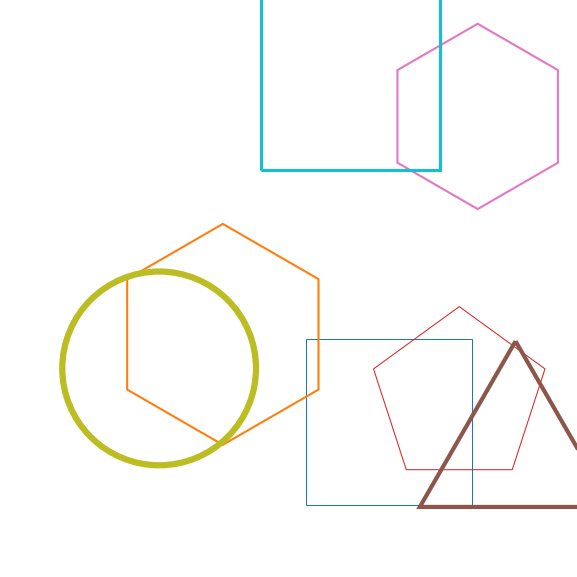[{"shape": "square", "thickness": 0.5, "radius": 0.72, "center": [0.674, 0.268]}, {"shape": "hexagon", "thickness": 1, "radius": 0.96, "center": [0.386, 0.42]}, {"shape": "pentagon", "thickness": 0.5, "radius": 0.78, "center": [0.795, 0.312]}, {"shape": "triangle", "thickness": 2, "radius": 0.96, "center": [0.893, 0.217]}, {"shape": "hexagon", "thickness": 1, "radius": 0.8, "center": [0.827, 0.798]}, {"shape": "circle", "thickness": 3, "radius": 0.84, "center": [0.276, 0.361]}, {"shape": "square", "thickness": 1.5, "radius": 0.77, "center": [0.607, 0.86]}]